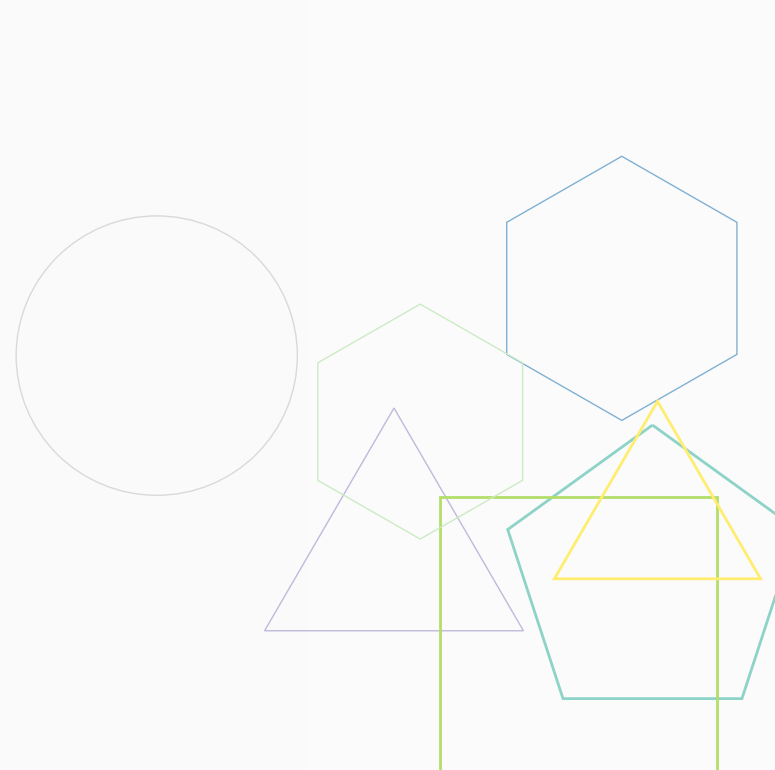[{"shape": "pentagon", "thickness": 1, "radius": 0.98, "center": [0.842, 0.252]}, {"shape": "triangle", "thickness": 0.5, "radius": 0.96, "center": [0.508, 0.277]}, {"shape": "hexagon", "thickness": 0.5, "radius": 0.86, "center": [0.802, 0.626]}, {"shape": "square", "thickness": 1, "radius": 0.89, "center": [0.746, 0.177]}, {"shape": "circle", "thickness": 0.5, "radius": 0.91, "center": [0.202, 0.538]}, {"shape": "hexagon", "thickness": 0.5, "radius": 0.76, "center": [0.542, 0.452]}, {"shape": "triangle", "thickness": 1, "radius": 0.77, "center": [0.848, 0.325]}]